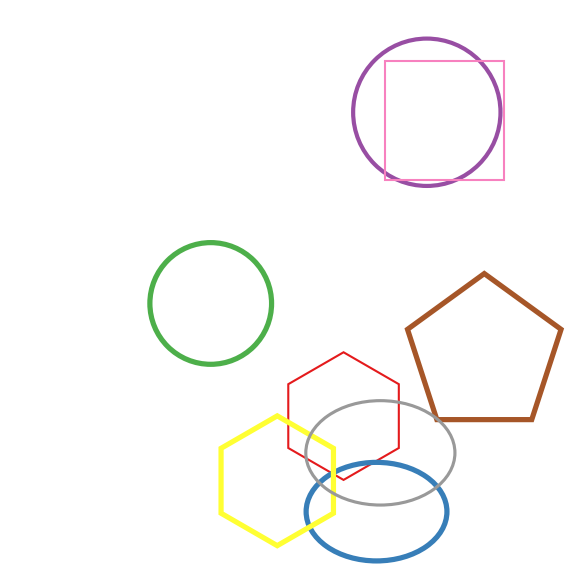[{"shape": "hexagon", "thickness": 1, "radius": 0.55, "center": [0.595, 0.279]}, {"shape": "oval", "thickness": 2.5, "radius": 0.61, "center": [0.652, 0.113]}, {"shape": "circle", "thickness": 2.5, "radius": 0.53, "center": [0.365, 0.474]}, {"shape": "circle", "thickness": 2, "radius": 0.64, "center": [0.739, 0.805]}, {"shape": "hexagon", "thickness": 2.5, "radius": 0.56, "center": [0.48, 0.167]}, {"shape": "pentagon", "thickness": 2.5, "radius": 0.7, "center": [0.839, 0.386]}, {"shape": "square", "thickness": 1, "radius": 0.52, "center": [0.77, 0.79]}, {"shape": "oval", "thickness": 1.5, "radius": 0.65, "center": [0.659, 0.215]}]